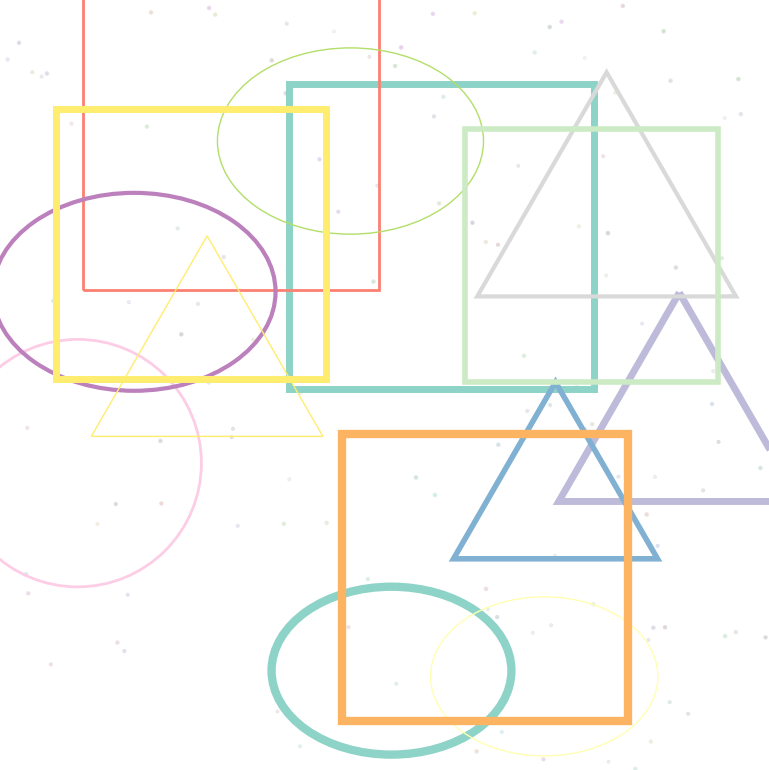[{"shape": "square", "thickness": 2.5, "radius": 0.99, "center": [0.573, 0.693]}, {"shape": "oval", "thickness": 3, "radius": 0.78, "center": [0.508, 0.129]}, {"shape": "oval", "thickness": 0.5, "radius": 0.74, "center": [0.707, 0.122]}, {"shape": "triangle", "thickness": 2.5, "radius": 0.9, "center": [0.882, 0.439]}, {"shape": "square", "thickness": 1, "radius": 0.96, "center": [0.3, 0.815]}, {"shape": "triangle", "thickness": 2, "radius": 0.76, "center": [0.721, 0.351]}, {"shape": "square", "thickness": 3, "radius": 0.93, "center": [0.63, 0.25]}, {"shape": "oval", "thickness": 0.5, "radius": 0.86, "center": [0.455, 0.817]}, {"shape": "circle", "thickness": 1, "radius": 0.8, "center": [0.101, 0.399]}, {"shape": "triangle", "thickness": 1.5, "radius": 0.97, "center": [0.788, 0.712]}, {"shape": "oval", "thickness": 1.5, "radius": 0.92, "center": [0.174, 0.621]}, {"shape": "square", "thickness": 2, "radius": 0.82, "center": [0.768, 0.668]}, {"shape": "square", "thickness": 2.5, "radius": 0.88, "center": [0.248, 0.683]}, {"shape": "triangle", "thickness": 0.5, "radius": 0.87, "center": [0.269, 0.52]}]